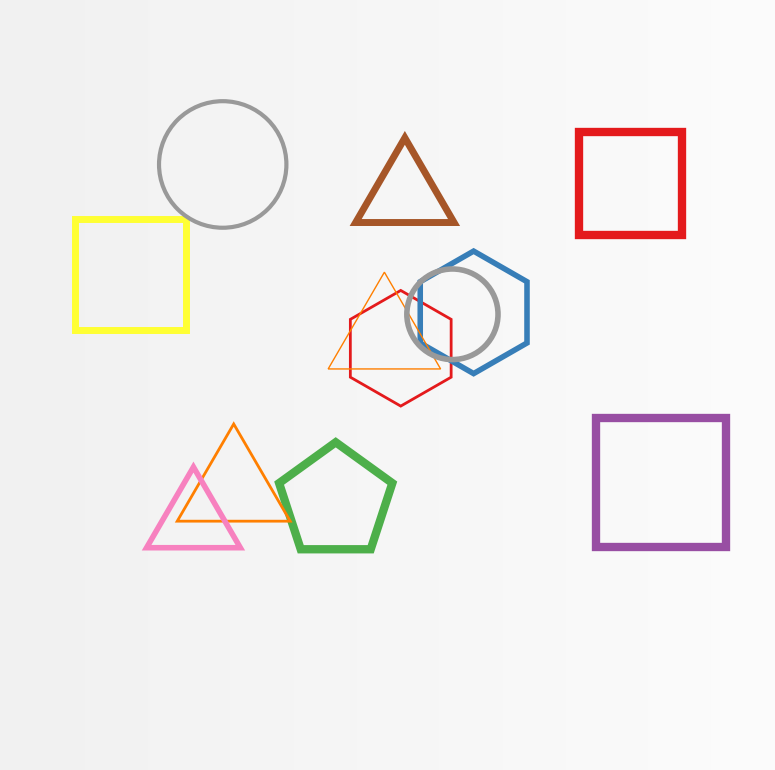[{"shape": "hexagon", "thickness": 1, "radius": 0.38, "center": [0.517, 0.548]}, {"shape": "square", "thickness": 3, "radius": 0.33, "center": [0.814, 0.761]}, {"shape": "hexagon", "thickness": 2, "radius": 0.4, "center": [0.611, 0.594]}, {"shape": "pentagon", "thickness": 3, "radius": 0.38, "center": [0.433, 0.349]}, {"shape": "square", "thickness": 3, "radius": 0.42, "center": [0.853, 0.373]}, {"shape": "triangle", "thickness": 1, "radius": 0.42, "center": [0.302, 0.365]}, {"shape": "triangle", "thickness": 0.5, "radius": 0.42, "center": [0.496, 0.563]}, {"shape": "square", "thickness": 2.5, "radius": 0.36, "center": [0.168, 0.643]}, {"shape": "triangle", "thickness": 2.5, "radius": 0.37, "center": [0.522, 0.748]}, {"shape": "triangle", "thickness": 2, "radius": 0.35, "center": [0.25, 0.324]}, {"shape": "circle", "thickness": 1.5, "radius": 0.41, "center": [0.287, 0.786]}, {"shape": "circle", "thickness": 2, "radius": 0.29, "center": [0.584, 0.592]}]